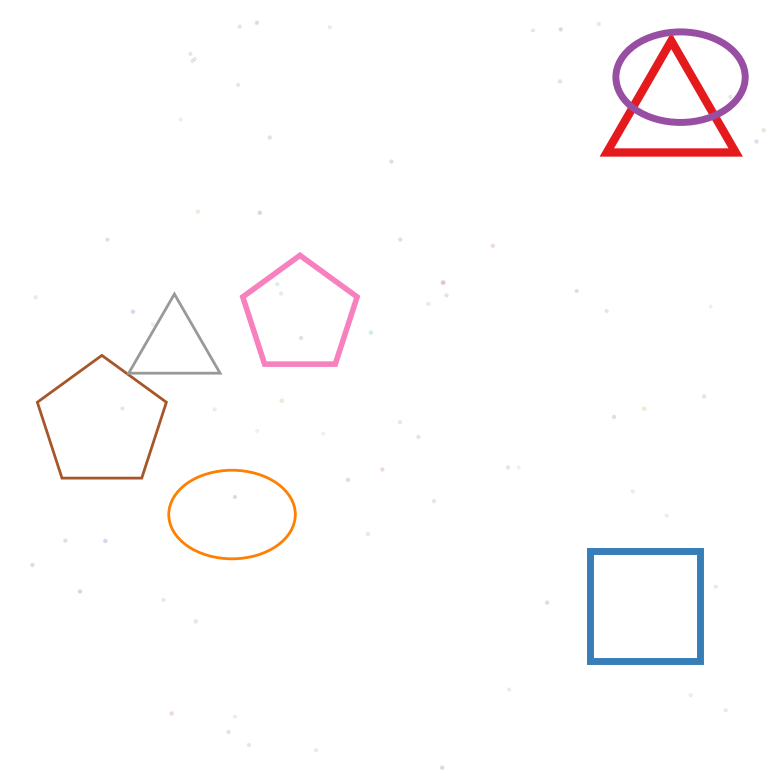[{"shape": "triangle", "thickness": 3, "radius": 0.48, "center": [0.872, 0.85]}, {"shape": "square", "thickness": 2.5, "radius": 0.36, "center": [0.838, 0.213]}, {"shape": "oval", "thickness": 2.5, "radius": 0.42, "center": [0.884, 0.9]}, {"shape": "oval", "thickness": 1, "radius": 0.41, "center": [0.301, 0.332]}, {"shape": "pentagon", "thickness": 1, "radius": 0.44, "center": [0.132, 0.45]}, {"shape": "pentagon", "thickness": 2, "radius": 0.39, "center": [0.39, 0.59]}, {"shape": "triangle", "thickness": 1, "radius": 0.34, "center": [0.226, 0.55]}]